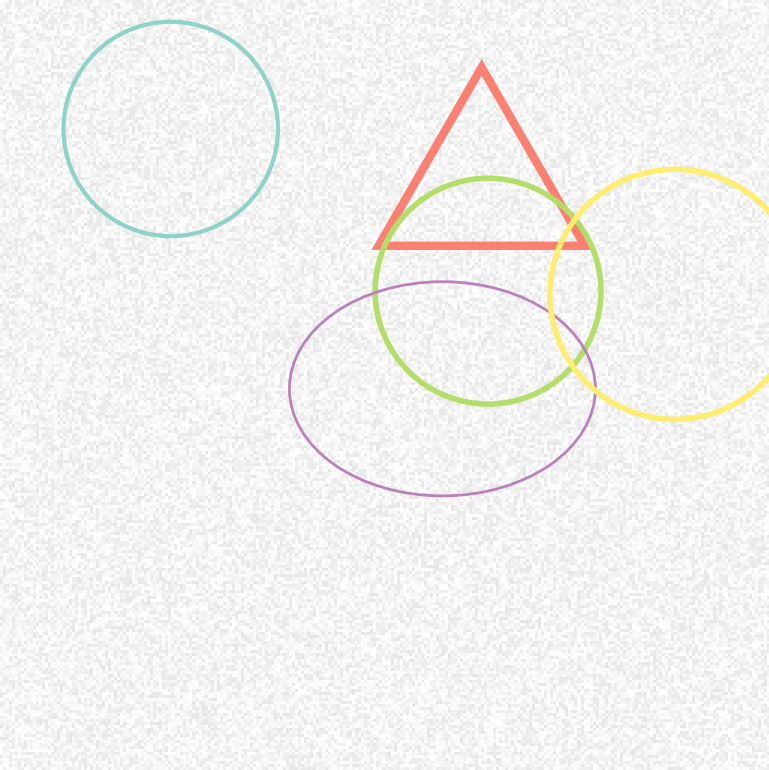[{"shape": "circle", "thickness": 1.5, "radius": 0.7, "center": [0.222, 0.833]}, {"shape": "triangle", "thickness": 3, "radius": 0.77, "center": [0.626, 0.758]}, {"shape": "circle", "thickness": 2, "radius": 0.73, "center": [0.634, 0.622]}, {"shape": "oval", "thickness": 1, "radius": 0.99, "center": [0.575, 0.495]}, {"shape": "circle", "thickness": 2, "radius": 0.81, "center": [0.877, 0.618]}]